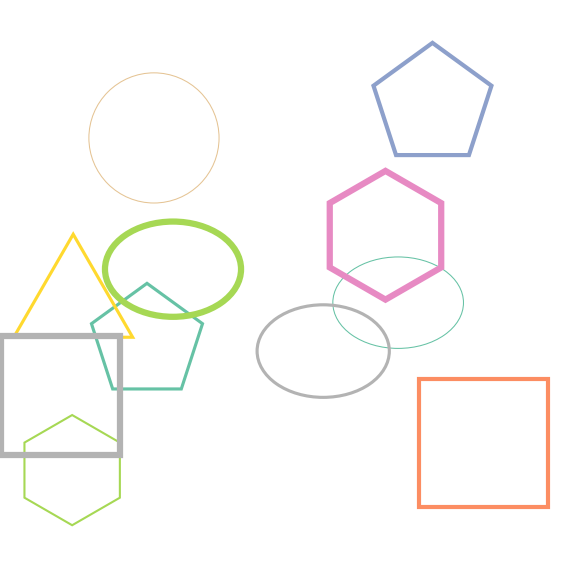[{"shape": "oval", "thickness": 0.5, "radius": 0.57, "center": [0.689, 0.475]}, {"shape": "pentagon", "thickness": 1.5, "radius": 0.51, "center": [0.255, 0.407]}, {"shape": "square", "thickness": 2, "radius": 0.56, "center": [0.837, 0.232]}, {"shape": "pentagon", "thickness": 2, "radius": 0.54, "center": [0.749, 0.817]}, {"shape": "hexagon", "thickness": 3, "radius": 0.56, "center": [0.668, 0.592]}, {"shape": "oval", "thickness": 3, "radius": 0.59, "center": [0.3, 0.533]}, {"shape": "hexagon", "thickness": 1, "radius": 0.48, "center": [0.125, 0.185]}, {"shape": "triangle", "thickness": 1.5, "radius": 0.59, "center": [0.127, 0.475]}, {"shape": "circle", "thickness": 0.5, "radius": 0.56, "center": [0.267, 0.76]}, {"shape": "oval", "thickness": 1.5, "radius": 0.57, "center": [0.56, 0.391]}, {"shape": "square", "thickness": 3, "radius": 0.51, "center": [0.105, 0.314]}]